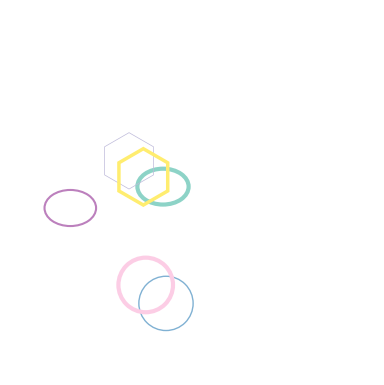[{"shape": "oval", "thickness": 3, "radius": 0.33, "center": [0.423, 0.515]}, {"shape": "hexagon", "thickness": 0.5, "radius": 0.37, "center": [0.335, 0.582]}, {"shape": "circle", "thickness": 1, "radius": 0.35, "center": [0.431, 0.212]}, {"shape": "circle", "thickness": 3, "radius": 0.35, "center": [0.378, 0.26]}, {"shape": "oval", "thickness": 1.5, "radius": 0.33, "center": [0.183, 0.46]}, {"shape": "hexagon", "thickness": 2.5, "radius": 0.37, "center": [0.372, 0.541]}]